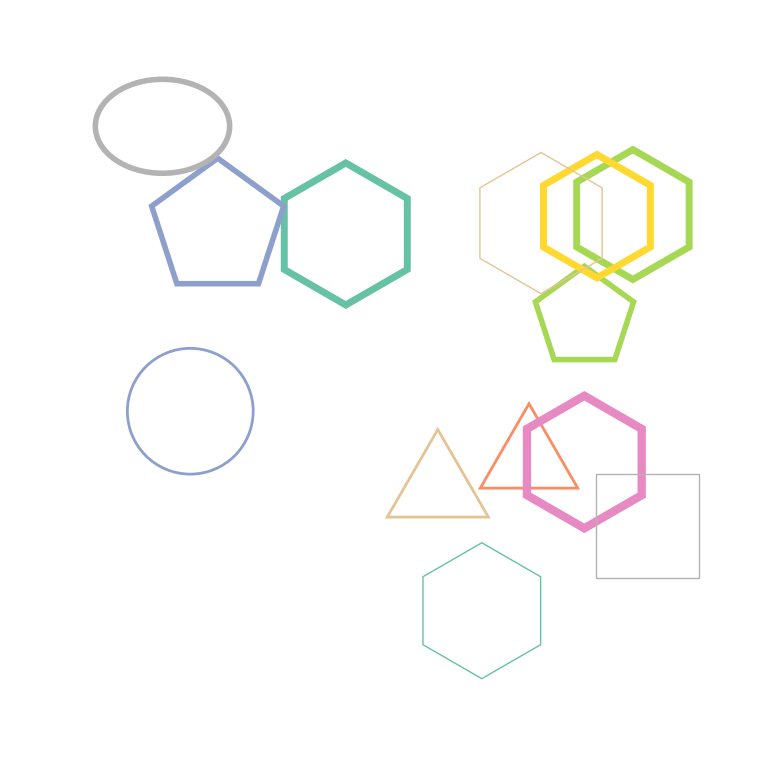[{"shape": "hexagon", "thickness": 0.5, "radius": 0.44, "center": [0.626, 0.207]}, {"shape": "hexagon", "thickness": 2.5, "radius": 0.46, "center": [0.449, 0.696]}, {"shape": "triangle", "thickness": 1, "radius": 0.37, "center": [0.687, 0.403]}, {"shape": "pentagon", "thickness": 2, "radius": 0.45, "center": [0.283, 0.704]}, {"shape": "circle", "thickness": 1, "radius": 0.41, "center": [0.247, 0.466]}, {"shape": "hexagon", "thickness": 3, "radius": 0.43, "center": [0.759, 0.4]}, {"shape": "hexagon", "thickness": 2.5, "radius": 0.42, "center": [0.822, 0.721]}, {"shape": "pentagon", "thickness": 2, "radius": 0.34, "center": [0.759, 0.587]}, {"shape": "hexagon", "thickness": 2.5, "radius": 0.4, "center": [0.775, 0.719]}, {"shape": "hexagon", "thickness": 0.5, "radius": 0.46, "center": [0.703, 0.71]}, {"shape": "triangle", "thickness": 1, "radius": 0.38, "center": [0.569, 0.366]}, {"shape": "oval", "thickness": 2, "radius": 0.44, "center": [0.211, 0.836]}, {"shape": "square", "thickness": 0.5, "radius": 0.33, "center": [0.841, 0.317]}]